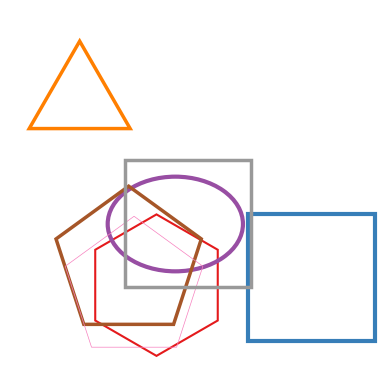[{"shape": "hexagon", "thickness": 1.5, "radius": 0.92, "center": [0.406, 0.259]}, {"shape": "square", "thickness": 3, "radius": 0.83, "center": [0.809, 0.279]}, {"shape": "oval", "thickness": 3, "radius": 0.88, "center": [0.455, 0.418]}, {"shape": "triangle", "thickness": 2.5, "radius": 0.76, "center": [0.207, 0.742]}, {"shape": "pentagon", "thickness": 2.5, "radius": 0.99, "center": [0.334, 0.318]}, {"shape": "pentagon", "thickness": 0.5, "radius": 0.94, "center": [0.348, 0.25]}, {"shape": "square", "thickness": 2.5, "radius": 0.82, "center": [0.488, 0.419]}]